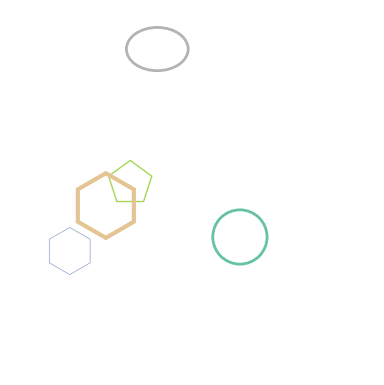[{"shape": "circle", "thickness": 2, "radius": 0.35, "center": [0.623, 0.384]}, {"shape": "hexagon", "thickness": 0.5, "radius": 0.31, "center": [0.181, 0.348]}, {"shape": "pentagon", "thickness": 1, "radius": 0.29, "center": [0.338, 0.524]}, {"shape": "hexagon", "thickness": 3, "radius": 0.42, "center": [0.275, 0.466]}, {"shape": "oval", "thickness": 2, "radius": 0.4, "center": [0.409, 0.873]}]